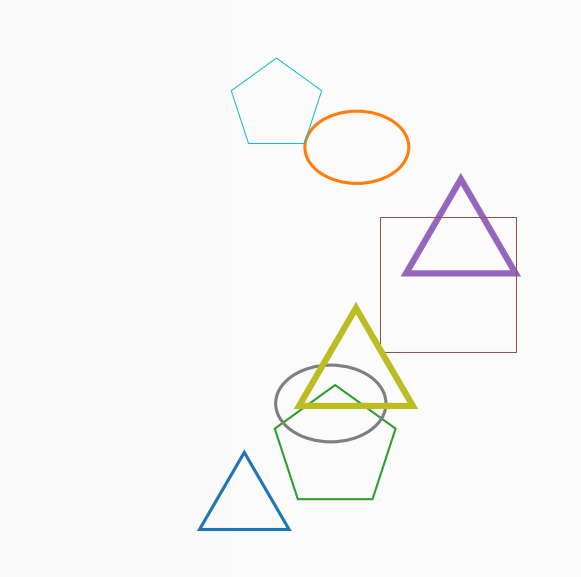[{"shape": "triangle", "thickness": 1.5, "radius": 0.44, "center": [0.42, 0.127]}, {"shape": "oval", "thickness": 1.5, "radius": 0.45, "center": [0.614, 0.744]}, {"shape": "pentagon", "thickness": 1, "radius": 0.55, "center": [0.577, 0.223]}, {"shape": "triangle", "thickness": 3, "radius": 0.54, "center": [0.793, 0.58]}, {"shape": "square", "thickness": 0.5, "radius": 0.59, "center": [0.771, 0.507]}, {"shape": "oval", "thickness": 1.5, "radius": 0.47, "center": [0.569, 0.3]}, {"shape": "triangle", "thickness": 3, "radius": 0.57, "center": [0.612, 0.353]}, {"shape": "pentagon", "thickness": 0.5, "radius": 0.41, "center": [0.476, 0.817]}]